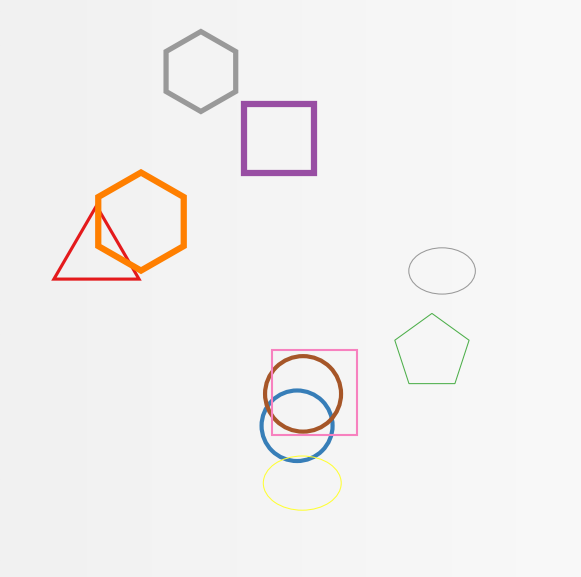[{"shape": "triangle", "thickness": 1.5, "radius": 0.42, "center": [0.166, 0.558]}, {"shape": "circle", "thickness": 2, "radius": 0.31, "center": [0.511, 0.262]}, {"shape": "pentagon", "thickness": 0.5, "radius": 0.34, "center": [0.743, 0.389]}, {"shape": "square", "thickness": 3, "radius": 0.3, "center": [0.48, 0.759]}, {"shape": "hexagon", "thickness": 3, "radius": 0.42, "center": [0.243, 0.616]}, {"shape": "oval", "thickness": 0.5, "radius": 0.34, "center": [0.52, 0.163]}, {"shape": "circle", "thickness": 2, "radius": 0.33, "center": [0.521, 0.317]}, {"shape": "square", "thickness": 1, "radius": 0.37, "center": [0.541, 0.319]}, {"shape": "oval", "thickness": 0.5, "radius": 0.29, "center": [0.761, 0.53]}, {"shape": "hexagon", "thickness": 2.5, "radius": 0.35, "center": [0.346, 0.875]}]